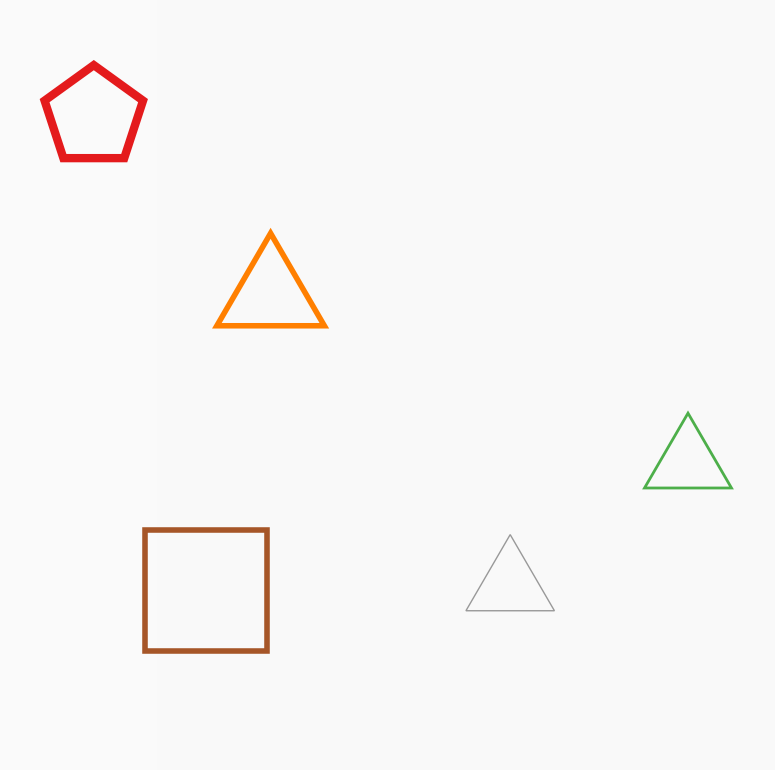[{"shape": "pentagon", "thickness": 3, "radius": 0.33, "center": [0.121, 0.849]}, {"shape": "triangle", "thickness": 1, "radius": 0.32, "center": [0.888, 0.399]}, {"shape": "triangle", "thickness": 2, "radius": 0.4, "center": [0.349, 0.617]}, {"shape": "square", "thickness": 2, "radius": 0.39, "center": [0.266, 0.233]}, {"shape": "triangle", "thickness": 0.5, "radius": 0.33, "center": [0.658, 0.24]}]